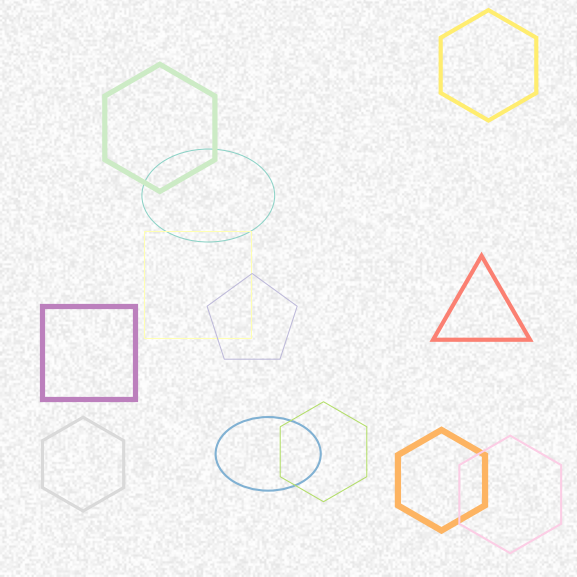[{"shape": "oval", "thickness": 0.5, "radius": 0.57, "center": [0.361, 0.661]}, {"shape": "square", "thickness": 0.5, "radius": 0.46, "center": [0.342, 0.507]}, {"shape": "pentagon", "thickness": 0.5, "radius": 0.41, "center": [0.437, 0.444]}, {"shape": "triangle", "thickness": 2, "radius": 0.48, "center": [0.834, 0.459]}, {"shape": "oval", "thickness": 1, "radius": 0.46, "center": [0.464, 0.213]}, {"shape": "hexagon", "thickness": 3, "radius": 0.44, "center": [0.764, 0.168]}, {"shape": "hexagon", "thickness": 0.5, "radius": 0.43, "center": [0.56, 0.217]}, {"shape": "hexagon", "thickness": 1, "radius": 0.51, "center": [0.884, 0.143]}, {"shape": "hexagon", "thickness": 1.5, "radius": 0.41, "center": [0.144, 0.195]}, {"shape": "square", "thickness": 2.5, "radius": 0.4, "center": [0.153, 0.389]}, {"shape": "hexagon", "thickness": 2.5, "radius": 0.55, "center": [0.277, 0.778]}, {"shape": "hexagon", "thickness": 2, "radius": 0.48, "center": [0.846, 0.886]}]